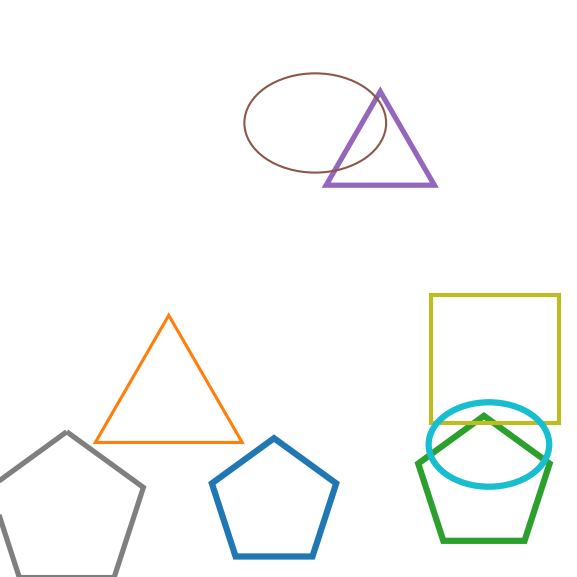[{"shape": "pentagon", "thickness": 3, "radius": 0.57, "center": [0.475, 0.127]}, {"shape": "triangle", "thickness": 1.5, "radius": 0.73, "center": [0.292, 0.306]}, {"shape": "pentagon", "thickness": 3, "radius": 0.6, "center": [0.838, 0.159]}, {"shape": "triangle", "thickness": 2.5, "radius": 0.54, "center": [0.658, 0.733]}, {"shape": "oval", "thickness": 1, "radius": 0.61, "center": [0.546, 0.786]}, {"shape": "pentagon", "thickness": 2.5, "radius": 0.7, "center": [0.116, 0.112]}, {"shape": "square", "thickness": 2, "radius": 0.55, "center": [0.858, 0.377]}, {"shape": "oval", "thickness": 3, "radius": 0.52, "center": [0.847, 0.229]}]